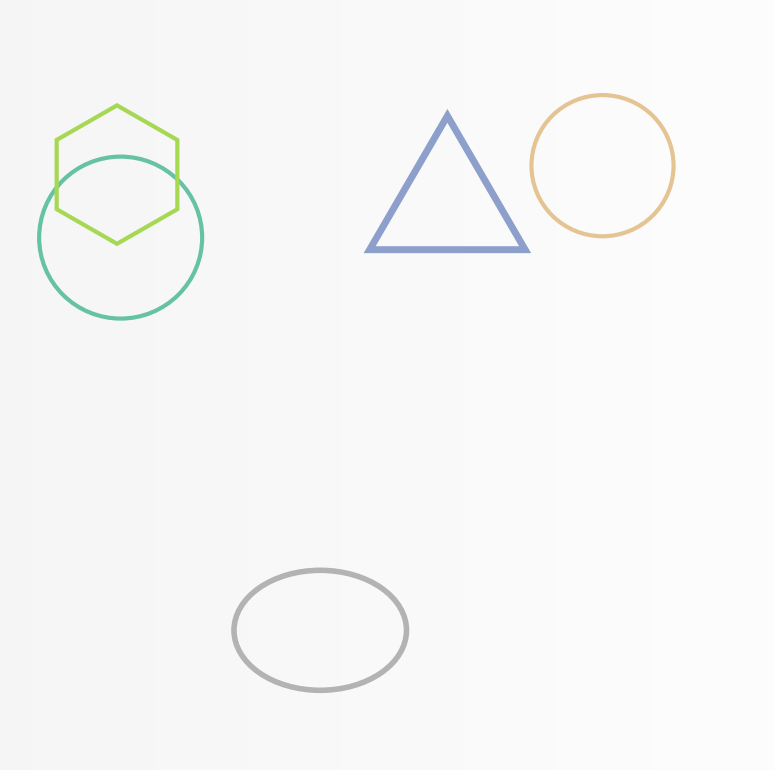[{"shape": "circle", "thickness": 1.5, "radius": 0.53, "center": [0.156, 0.691]}, {"shape": "triangle", "thickness": 2.5, "radius": 0.58, "center": [0.577, 0.734]}, {"shape": "hexagon", "thickness": 1.5, "radius": 0.45, "center": [0.151, 0.773]}, {"shape": "circle", "thickness": 1.5, "radius": 0.46, "center": [0.777, 0.785]}, {"shape": "oval", "thickness": 2, "radius": 0.56, "center": [0.413, 0.181]}]